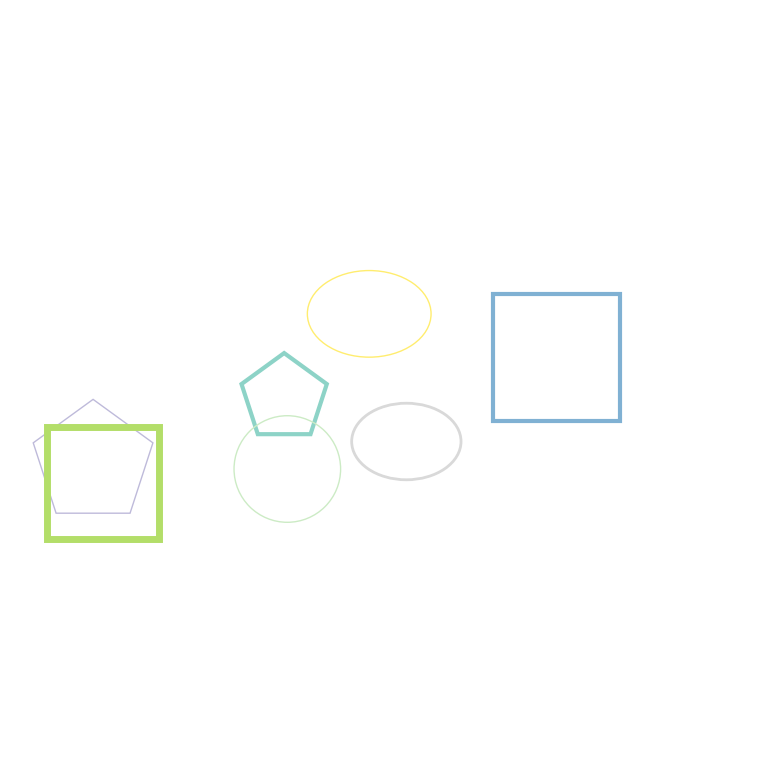[{"shape": "pentagon", "thickness": 1.5, "radius": 0.29, "center": [0.369, 0.483]}, {"shape": "pentagon", "thickness": 0.5, "radius": 0.41, "center": [0.121, 0.4]}, {"shape": "square", "thickness": 1.5, "radius": 0.41, "center": [0.723, 0.536]}, {"shape": "square", "thickness": 2.5, "radius": 0.36, "center": [0.133, 0.372]}, {"shape": "oval", "thickness": 1, "radius": 0.36, "center": [0.528, 0.427]}, {"shape": "circle", "thickness": 0.5, "radius": 0.35, "center": [0.373, 0.391]}, {"shape": "oval", "thickness": 0.5, "radius": 0.4, "center": [0.479, 0.592]}]